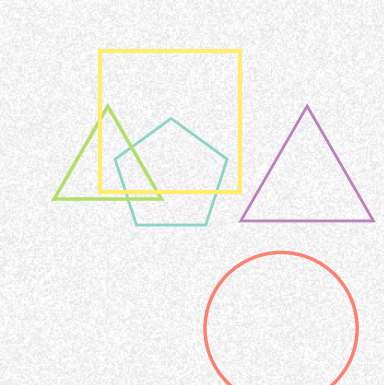[{"shape": "pentagon", "thickness": 2, "radius": 0.77, "center": [0.444, 0.539]}, {"shape": "circle", "thickness": 2.5, "radius": 0.99, "center": [0.73, 0.147]}, {"shape": "triangle", "thickness": 2.5, "radius": 0.8, "center": [0.28, 0.563]}, {"shape": "triangle", "thickness": 2, "radius": 0.99, "center": [0.798, 0.526]}, {"shape": "square", "thickness": 3, "radius": 0.91, "center": [0.441, 0.684]}]